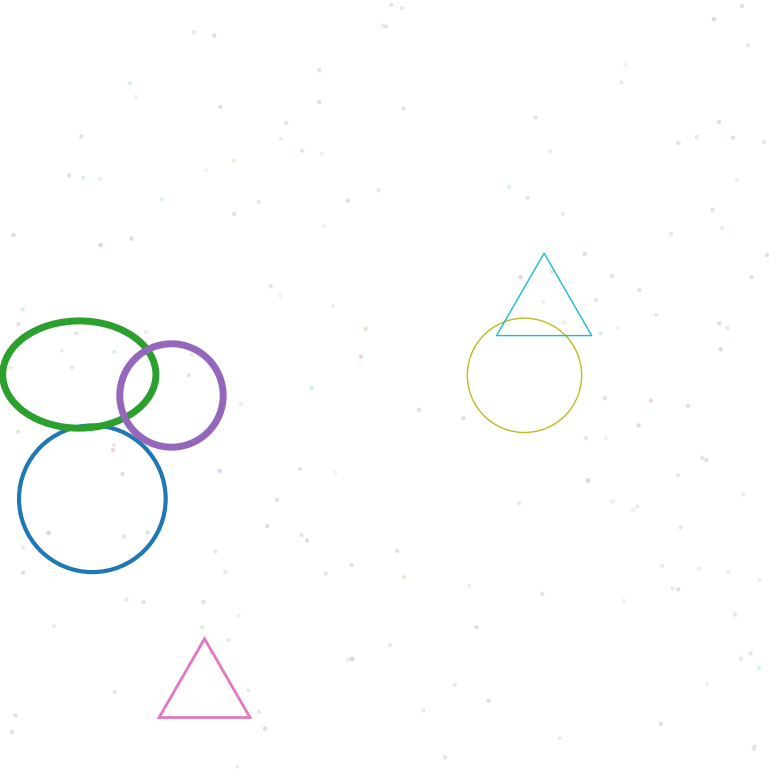[{"shape": "circle", "thickness": 1.5, "radius": 0.48, "center": [0.12, 0.352]}, {"shape": "oval", "thickness": 2.5, "radius": 0.5, "center": [0.103, 0.514]}, {"shape": "circle", "thickness": 2.5, "radius": 0.34, "center": [0.223, 0.486]}, {"shape": "triangle", "thickness": 1, "radius": 0.34, "center": [0.266, 0.102]}, {"shape": "circle", "thickness": 0.5, "radius": 0.37, "center": [0.681, 0.513]}, {"shape": "triangle", "thickness": 0.5, "radius": 0.36, "center": [0.707, 0.6]}]